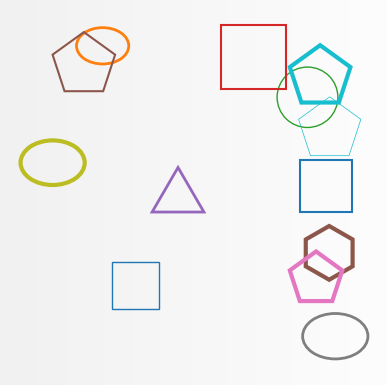[{"shape": "square", "thickness": 1, "radius": 0.3, "center": [0.351, 0.258]}, {"shape": "square", "thickness": 1.5, "radius": 0.34, "center": [0.842, 0.516]}, {"shape": "oval", "thickness": 2, "radius": 0.34, "center": [0.265, 0.881]}, {"shape": "circle", "thickness": 1, "radius": 0.39, "center": [0.794, 0.747]}, {"shape": "square", "thickness": 1.5, "radius": 0.42, "center": [0.654, 0.852]}, {"shape": "triangle", "thickness": 2, "radius": 0.39, "center": [0.459, 0.488]}, {"shape": "hexagon", "thickness": 3, "radius": 0.35, "center": [0.849, 0.343]}, {"shape": "pentagon", "thickness": 1.5, "radius": 0.42, "center": [0.216, 0.832]}, {"shape": "pentagon", "thickness": 3, "radius": 0.36, "center": [0.816, 0.276]}, {"shape": "oval", "thickness": 2, "radius": 0.42, "center": [0.865, 0.127]}, {"shape": "oval", "thickness": 3, "radius": 0.41, "center": [0.136, 0.577]}, {"shape": "pentagon", "thickness": 3, "radius": 0.41, "center": [0.826, 0.8]}, {"shape": "pentagon", "thickness": 0.5, "radius": 0.42, "center": [0.851, 0.664]}]